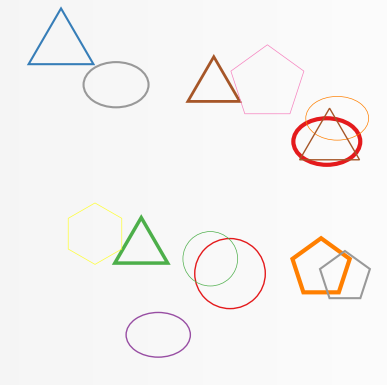[{"shape": "oval", "thickness": 3, "radius": 0.43, "center": [0.843, 0.632]}, {"shape": "circle", "thickness": 1, "radius": 0.46, "center": [0.594, 0.289]}, {"shape": "triangle", "thickness": 1.5, "radius": 0.48, "center": [0.157, 0.882]}, {"shape": "triangle", "thickness": 2.5, "radius": 0.39, "center": [0.365, 0.356]}, {"shape": "circle", "thickness": 0.5, "radius": 0.35, "center": [0.543, 0.328]}, {"shape": "oval", "thickness": 1, "radius": 0.41, "center": [0.408, 0.13]}, {"shape": "oval", "thickness": 0.5, "radius": 0.41, "center": [0.87, 0.693]}, {"shape": "pentagon", "thickness": 3, "radius": 0.39, "center": [0.829, 0.304]}, {"shape": "hexagon", "thickness": 0.5, "radius": 0.4, "center": [0.245, 0.393]}, {"shape": "triangle", "thickness": 1, "radius": 0.45, "center": [0.851, 0.63]}, {"shape": "triangle", "thickness": 2, "radius": 0.39, "center": [0.552, 0.775]}, {"shape": "pentagon", "thickness": 0.5, "radius": 0.5, "center": [0.69, 0.785]}, {"shape": "pentagon", "thickness": 1.5, "radius": 0.34, "center": [0.89, 0.28]}, {"shape": "oval", "thickness": 1.5, "radius": 0.42, "center": [0.299, 0.78]}]